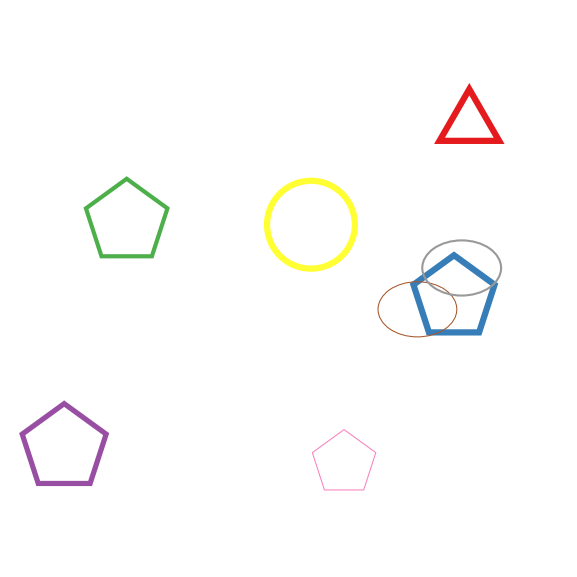[{"shape": "triangle", "thickness": 3, "radius": 0.3, "center": [0.813, 0.785]}, {"shape": "pentagon", "thickness": 3, "radius": 0.37, "center": [0.786, 0.483]}, {"shape": "pentagon", "thickness": 2, "radius": 0.37, "center": [0.219, 0.615]}, {"shape": "pentagon", "thickness": 2.5, "radius": 0.38, "center": [0.111, 0.224]}, {"shape": "circle", "thickness": 3, "radius": 0.38, "center": [0.538, 0.61]}, {"shape": "oval", "thickness": 0.5, "radius": 0.34, "center": [0.723, 0.464]}, {"shape": "pentagon", "thickness": 0.5, "radius": 0.29, "center": [0.596, 0.197]}, {"shape": "oval", "thickness": 1, "radius": 0.34, "center": [0.799, 0.535]}]